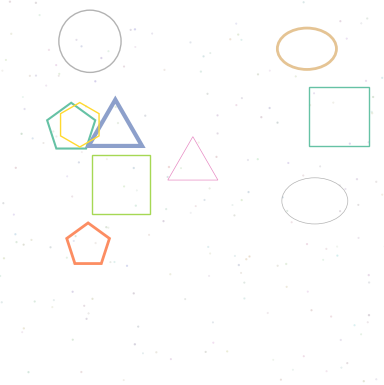[{"shape": "square", "thickness": 1, "radius": 0.39, "center": [0.881, 0.698]}, {"shape": "pentagon", "thickness": 1.5, "radius": 0.33, "center": [0.185, 0.667]}, {"shape": "pentagon", "thickness": 2, "radius": 0.29, "center": [0.229, 0.363]}, {"shape": "triangle", "thickness": 3, "radius": 0.4, "center": [0.3, 0.661]}, {"shape": "triangle", "thickness": 0.5, "radius": 0.38, "center": [0.501, 0.57]}, {"shape": "square", "thickness": 1, "radius": 0.38, "center": [0.314, 0.52]}, {"shape": "hexagon", "thickness": 1, "radius": 0.29, "center": [0.207, 0.676]}, {"shape": "oval", "thickness": 2, "radius": 0.38, "center": [0.797, 0.873]}, {"shape": "circle", "thickness": 1, "radius": 0.4, "center": [0.234, 0.893]}, {"shape": "oval", "thickness": 0.5, "radius": 0.43, "center": [0.818, 0.478]}]